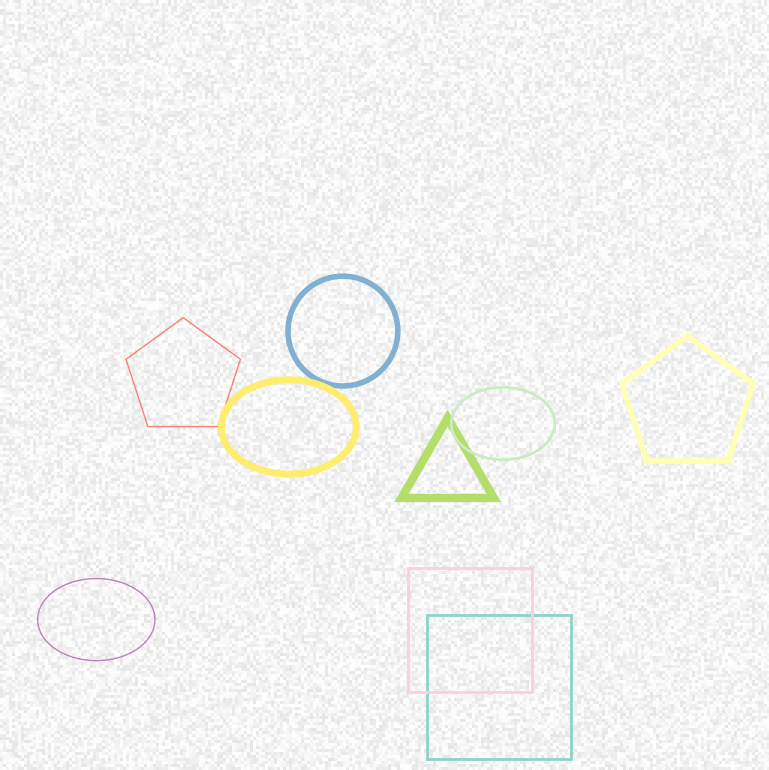[{"shape": "square", "thickness": 1, "radius": 0.47, "center": [0.648, 0.108]}, {"shape": "pentagon", "thickness": 2, "radius": 0.45, "center": [0.893, 0.474]}, {"shape": "pentagon", "thickness": 0.5, "radius": 0.39, "center": [0.238, 0.509]}, {"shape": "circle", "thickness": 2, "radius": 0.36, "center": [0.445, 0.57]}, {"shape": "triangle", "thickness": 3, "radius": 0.35, "center": [0.581, 0.388]}, {"shape": "square", "thickness": 1, "radius": 0.4, "center": [0.61, 0.182]}, {"shape": "oval", "thickness": 0.5, "radius": 0.38, "center": [0.125, 0.195]}, {"shape": "oval", "thickness": 1, "radius": 0.34, "center": [0.653, 0.45]}, {"shape": "oval", "thickness": 2.5, "radius": 0.44, "center": [0.375, 0.446]}]